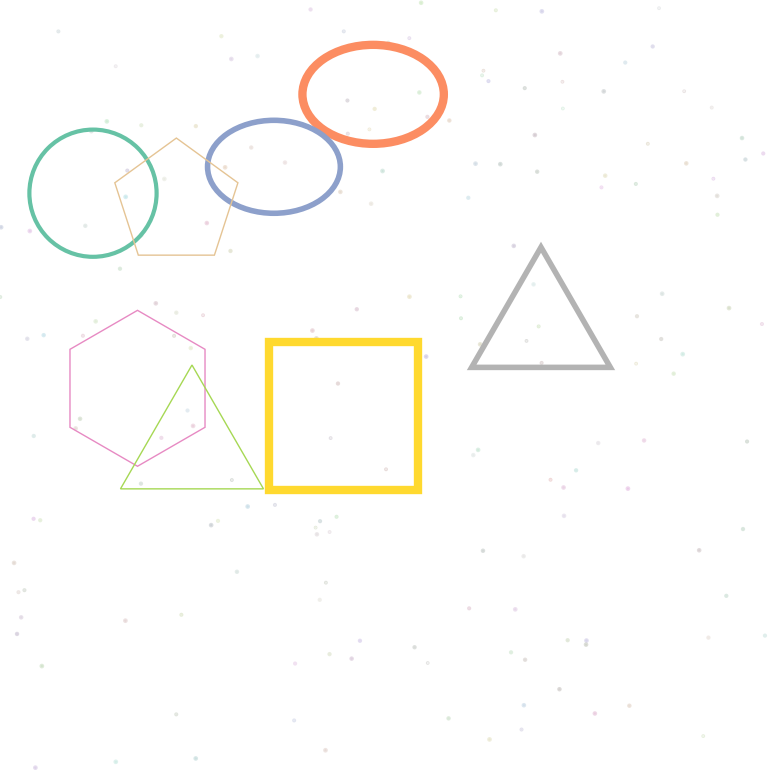[{"shape": "circle", "thickness": 1.5, "radius": 0.41, "center": [0.121, 0.749]}, {"shape": "oval", "thickness": 3, "radius": 0.46, "center": [0.485, 0.877]}, {"shape": "oval", "thickness": 2, "radius": 0.43, "center": [0.356, 0.783]}, {"shape": "hexagon", "thickness": 0.5, "radius": 0.51, "center": [0.179, 0.496]}, {"shape": "triangle", "thickness": 0.5, "radius": 0.54, "center": [0.249, 0.419]}, {"shape": "square", "thickness": 3, "radius": 0.48, "center": [0.446, 0.46]}, {"shape": "pentagon", "thickness": 0.5, "radius": 0.42, "center": [0.229, 0.737]}, {"shape": "triangle", "thickness": 2, "radius": 0.52, "center": [0.703, 0.575]}]